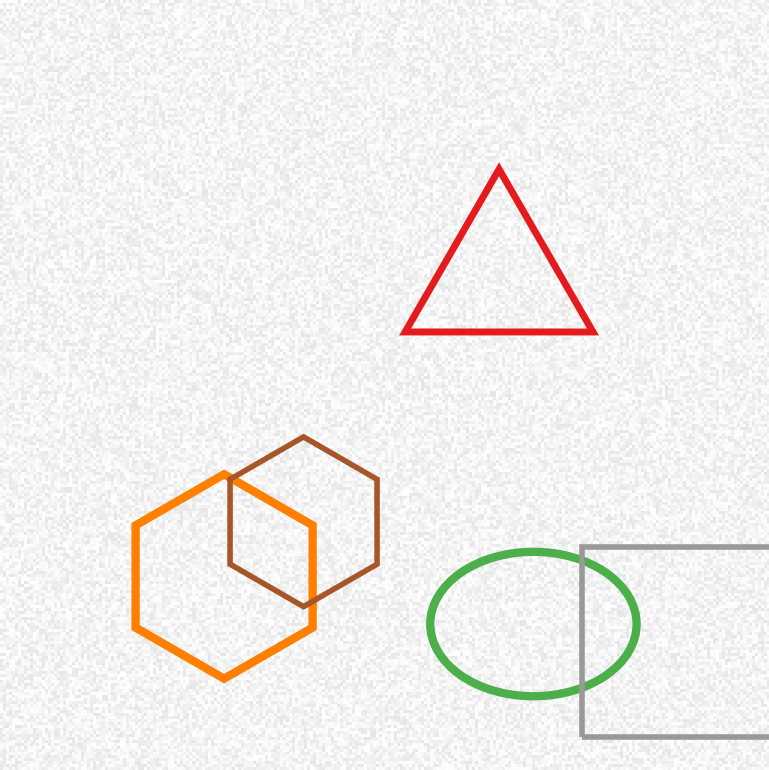[{"shape": "triangle", "thickness": 2.5, "radius": 0.7, "center": [0.648, 0.639]}, {"shape": "oval", "thickness": 3, "radius": 0.67, "center": [0.693, 0.19]}, {"shape": "hexagon", "thickness": 3, "radius": 0.66, "center": [0.291, 0.251]}, {"shape": "hexagon", "thickness": 2, "radius": 0.55, "center": [0.394, 0.322]}, {"shape": "square", "thickness": 2, "radius": 0.62, "center": [0.879, 0.167]}]